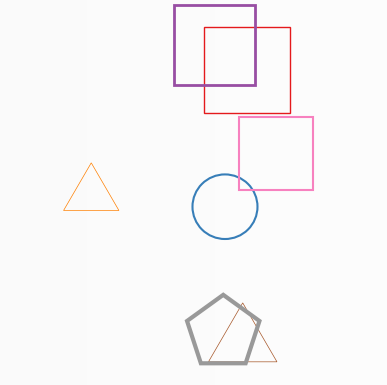[{"shape": "square", "thickness": 1, "radius": 0.56, "center": [0.637, 0.818]}, {"shape": "circle", "thickness": 1.5, "radius": 0.42, "center": [0.581, 0.463]}, {"shape": "square", "thickness": 2, "radius": 0.52, "center": [0.553, 0.883]}, {"shape": "triangle", "thickness": 0.5, "radius": 0.41, "center": [0.235, 0.495]}, {"shape": "triangle", "thickness": 0.5, "radius": 0.51, "center": [0.626, 0.111]}, {"shape": "square", "thickness": 1.5, "radius": 0.48, "center": [0.711, 0.602]}, {"shape": "pentagon", "thickness": 3, "radius": 0.49, "center": [0.576, 0.136]}]